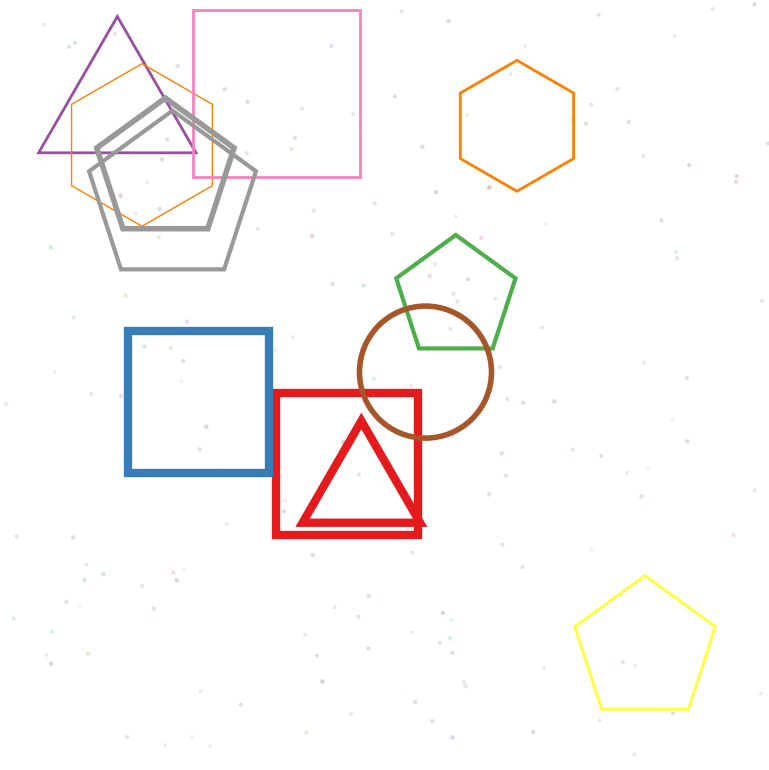[{"shape": "triangle", "thickness": 3, "radius": 0.44, "center": [0.469, 0.365]}, {"shape": "square", "thickness": 3, "radius": 0.46, "center": [0.45, 0.398]}, {"shape": "square", "thickness": 3, "radius": 0.46, "center": [0.258, 0.478]}, {"shape": "pentagon", "thickness": 1.5, "radius": 0.41, "center": [0.592, 0.613]}, {"shape": "triangle", "thickness": 1, "radius": 0.59, "center": [0.152, 0.861]}, {"shape": "hexagon", "thickness": 0.5, "radius": 0.53, "center": [0.184, 0.812]}, {"shape": "hexagon", "thickness": 1, "radius": 0.43, "center": [0.671, 0.837]}, {"shape": "pentagon", "thickness": 1, "radius": 0.48, "center": [0.838, 0.157]}, {"shape": "circle", "thickness": 2, "radius": 0.43, "center": [0.553, 0.517]}, {"shape": "square", "thickness": 1, "radius": 0.54, "center": [0.359, 0.878]}, {"shape": "pentagon", "thickness": 2, "radius": 0.47, "center": [0.215, 0.779]}, {"shape": "pentagon", "thickness": 1.5, "radius": 0.57, "center": [0.224, 0.742]}]